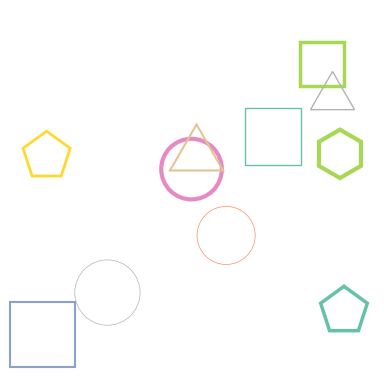[{"shape": "square", "thickness": 1, "radius": 0.37, "center": [0.71, 0.646]}, {"shape": "pentagon", "thickness": 2.5, "radius": 0.32, "center": [0.893, 0.193]}, {"shape": "circle", "thickness": 0.5, "radius": 0.38, "center": [0.587, 0.388]}, {"shape": "square", "thickness": 1.5, "radius": 0.42, "center": [0.111, 0.132]}, {"shape": "circle", "thickness": 3, "radius": 0.39, "center": [0.497, 0.561]}, {"shape": "square", "thickness": 2.5, "radius": 0.29, "center": [0.837, 0.834]}, {"shape": "hexagon", "thickness": 3, "radius": 0.31, "center": [0.883, 0.6]}, {"shape": "pentagon", "thickness": 2, "radius": 0.32, "center": [0.121, 0.595]}, {"shape": "triangle", "thickness": 1.5, "radius": 0.4, "center": [0.51, 0.597]}, {"shape": "triangle", "thickness": 1, "radius": 0.33, "center": [0.864, 0.748]}, {"shape": "circle", "thickness": 0.5, "radius": 0.42, "center": [0.279, 0.24]}]